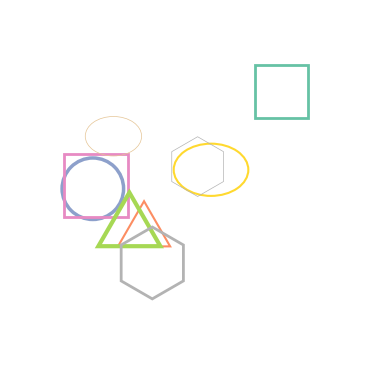[{"shape": "square", "thickness": 2, "radius": 0.35, "center": [0.731, 0.762]}, {"shape": "triangle", "thickness": 1.5, "radius": 0.39, "center": [0.374, 0.399]}, {"shape": "circle", "thickness": 2.5, "radius": 0.4, "center": [0.241, 0.51]}, {"shape": "square", "thickness": 2, "radius": 0.41, "center": [0.249, 0.518]}, {"shape": "triangle", "thickness": 3, "radius": 0.46, "center": [0.336, 0.407]}, {"shape": "oval", "thickness": 1.5, "radius": 0.48, "center": [0.548, 0.559]}, {"shape": "oval", "thickness": 0.5, "radius": 0.37, "center": [0.295, 0.646]}, {"shape": "hexagon", "thickness": 0.5, "radius": 0.39, "center": [0.513, 0.567]}, {"shape": "hexagon", "thickness": 2, "radius": 0.47, "center": [0.396, 0.317]}]